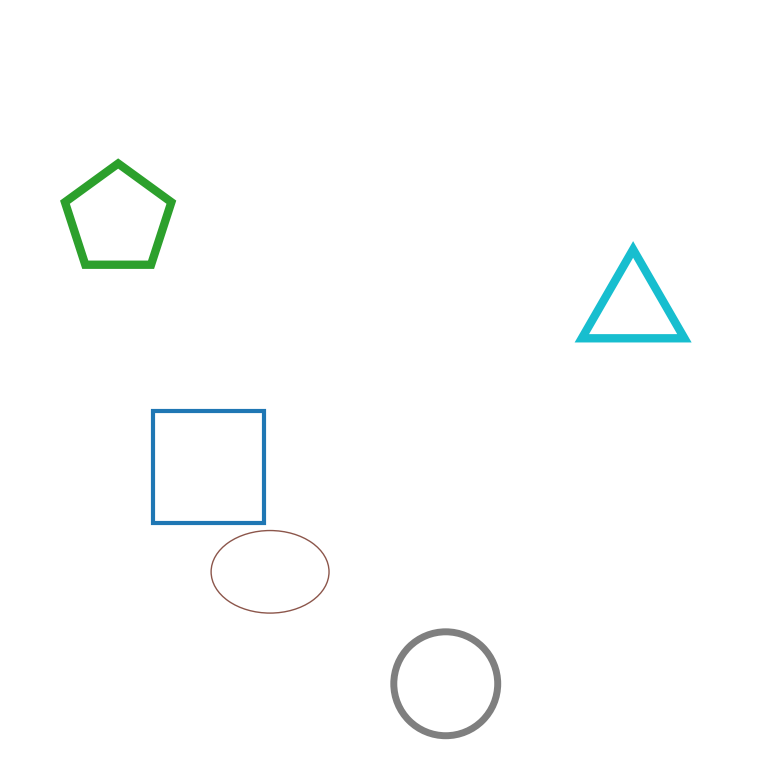[{"shape": "square", "thickness": 1.5, "radius": 0.36, "center": [0.271, 0.393]}, {"shape": "pentagon", "thickness": 3, "radius": 0.36, "center": [0.153, 0.715]}, {"shape": "oval", "thickness": 0.5, "radius": 0.38, "center": [0.351, 0.257]}, {"shape": "circle", "thickness": 2.5, "radius": 0.34, "center": [0.579, 0.112]}, {"shape": "triangle", "thickness": 3, "radius": 0.38, "center": [0.822, 0.599]}]